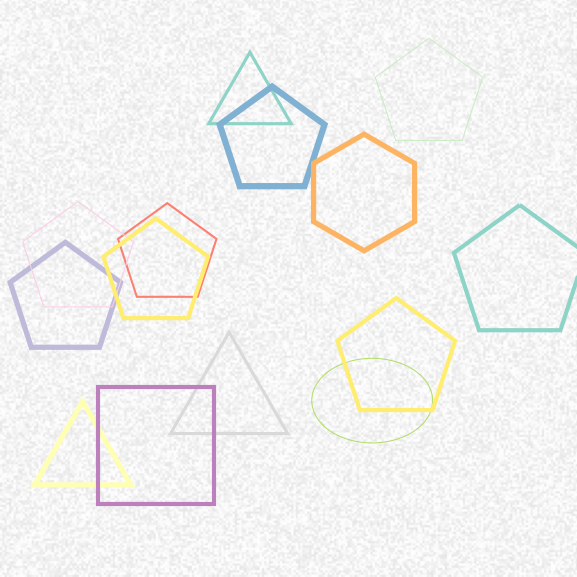[{"shape": "triangle", "thickness": 1.5, "radius": 0.41, "center": [0.433, 0.826]}, {"shape": "pentagon", "thickness": 2, "radius": 0.6, "center": [0.9, 0.524]}, {"shape": "triangle", "thickness": 2.5, "radius": 0.48, "center": [0.143, 0.208]}, {"shape": "pentagon", "thickness": 2.5, "radius": 0.5, "center": [0.113, 0.479]}, {"shape": "pentagon", "thickness": 1, "radius": 0.45, "center": [0.29, 0.558]}, {"shape": "pentagon", "thickness": 3, "radius": 0.48, "center": [0.471, 0.754]}, {"shape": "hexagon", "thickness": 2.5, "radius": 0.5, "center": [0.63, 0.666]}, {"shape": "oval", "thickness": 0.5, "radius": 0.52, "center": [0.644, 0.305]}, {"shape": "pentagon", "thickness": 0.5, "radius": 0.5, "center": [0.135, 0.549]}, {"shape": "triangle", "thickness": 1.5, "radius": 0.59, "center": [0.397, 0.307]}, {"shape": "square", "thickness": 2, "radius": 0.5, "center": [0.27, 0.228]}, {"shape": "pentagon", "thickness": 0.5, "radius": 0.49, "center": [0.743, 0.835]}, {"shape": "pentagon", "thickness": 2, "radius": 0.54, "center": [0.686, 0.376]}, {"shape": "pentagon", "thickness": 2, "radius": 0.48, "center": [0.27, 0.525]}]